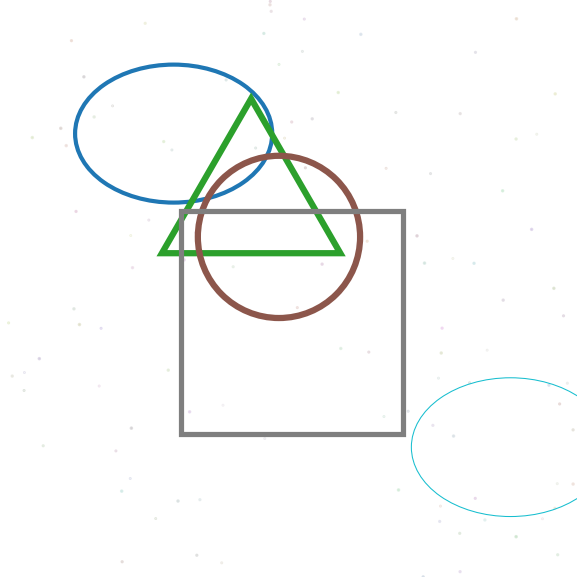[{"shape": "oval", "thickness": 2, "radius": 0.85, "center": [0.301, 0.768]}, {"shape": "triangle", "thickness": 3, "radius": 0.89, "center": [0.435, 0.65]}, {"shape": "circle", "thickness": 3, "radius": 0.7, "center": [0.483, 0.589]}, {"shape": "square", "thickness": 2.5, "radius": 0.96, "center": [0.506, 0.441]}, {"shape": "oval", "thickness": 0.5, "radius": 0.86, "center": [0.884, 0.225]}]